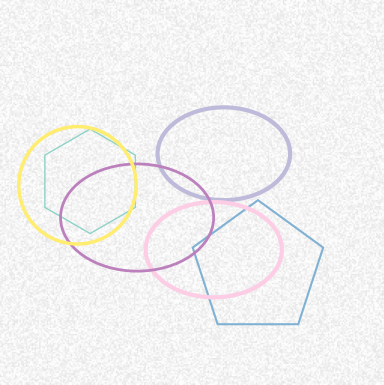[{"shape": "hexagon", "thickness": 1, "radius": 0.68, "center": [0.234, 0.529]}, {"shape": "oval", "thickness": 3, "radius": 0.86, "center": [0.581, 0.601]}, {"shape": "pentagon", "thickness": 1.5, "radius": 0.89, "center": [0.67, 0.302]}, {"shape": "oval", "thickness": 3, "radius": 0.88, "center": [0.555, 0.352]}, {"shape": "oval", "thickness": 2, "radius": 0.99, "center": [0.356, 0.435]}, {"shape": "circle", "thickness": 2.5, "radius": 0.76, "center": [0.201, 0.519]}]